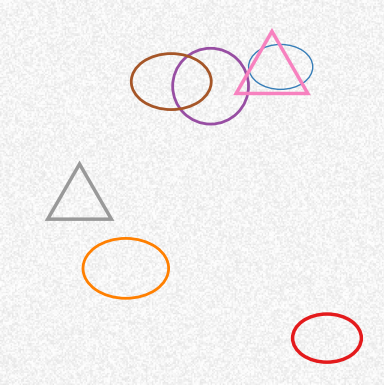[{"shape": "oval", "thickness": 2.5, "radius": 0.45, "center": [0.849, 0.122]}, {"shape": "oval", "thickness": 1, "radius": 0.42, "center": [0.729, 0.826]}, {"shape": "circle", "thickness": 2, "radius": 0.49, "center": [0.547, 0.776]}, {"shape": "oval", "thickness": 2, "radius": 0.56, "center": [0.327, 0.303]}, {"shape": "oval", "thickness": 2, "radius": 0.52, "center": [0.445, 0.788]}, {"shape": "triangle", "thickness": 2.5, "radius": 0.54, "center": [0.706, 0.811]}, {"shape": "triangle", "thickness": 2.5, "radius": 0.48, "center": [0.207, 0.478]}]